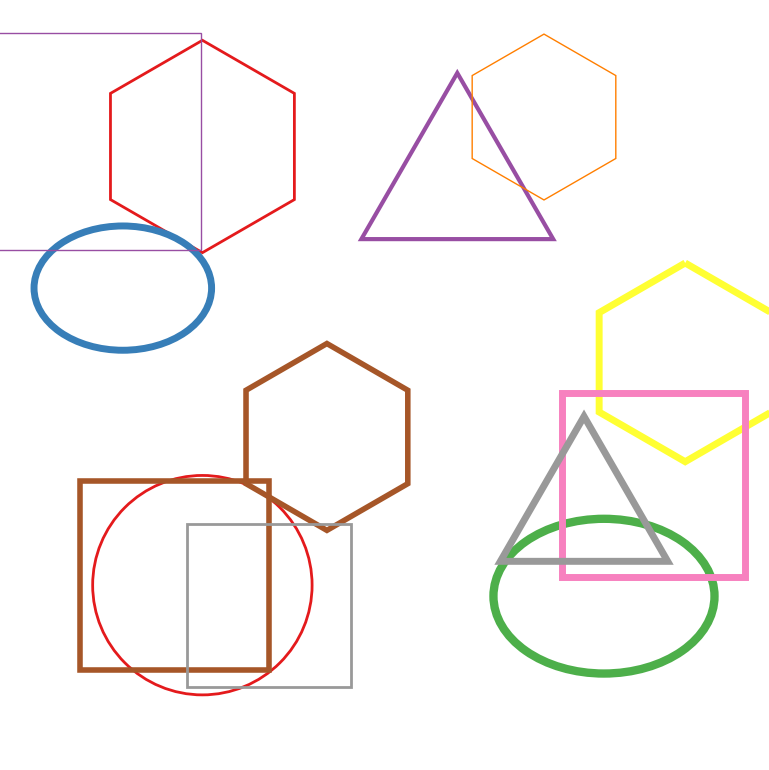[{"shape": "circle", "thickness": 1, "radius": 0.71, "center": [0.263, 0.24]}, {"shape": "hexagon", "thickness": 1, "radius": 0.69, "center": [0.263, 0.81]}, {"shape": "oval", "thickness": 2.5, "radius": 0.58, "center": [0.159, 0.626]}, {"shape": "oval", "thickness": 3, "radius": 0.72, "center": [0.784, 0.226]}, {"shape": "square", "thickness": 0.5, "radius": 0.7, "center": [0.121, 0.817]}, {"shape": "triangle", "thickness": 1.5, "radius": 0.72, "center": [0.594, 0.761]}, {"shape": "hexagon", "thickness": 0.5, "radius": 0.54, "center": [0.706, 0.848]}, {"shape": "hexagon", "thickness": 2.5, "radius": 0.65, "center": [0.89, 0.529]}, {"shape": "hexagon", "thickness": 2, "radius": 0.61, "center": [0.425, 0.433]}, {"shape": "square", "thickness": 2, "radius": 0.61, "center": [0.227, 0.253]}, {"shape": "square", "thickness": 2.5, "radius": 0.59, "center": [0.849, 0.37]}, {"shape": "triangle", "thickness": 2.5, "radius": 0.63, "center": [0.758, 0.334]}, {"shape": "square", "thickness": 1, "radius": 0.53, "center": [0.349, 0.214]}]